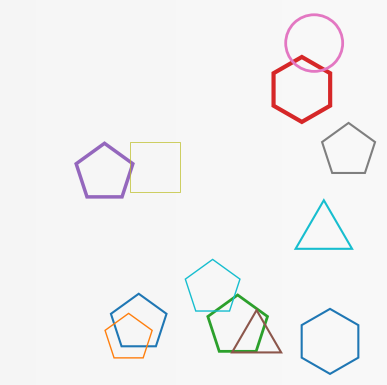[{"shape": "pentagon", "thickness": 1.5, "radius": 0.38, "center": [0.358, 0.162]}, {"shape": "hexagon", "thickness": 1.5, "radius": 0.42, "center": [0.852, 0.113]}, {"shape": "pentagon", "thickness": 1, "radius": 0.32, "center": [0.332, 0.122]}, {"shape": "pentagon", "thickness": 2, "radius": 0.4, "center": [0.613, 0.153]}, {"shape": "hexagon", "thickness": 3, "radius": 0.42, "center": [0.779, 0.768]}, {"shape": "pentagon", "thickness": 2.5, "radius": 0.38, "center": [0.27, 0.551]}, {"shape": "triangle", "thickness": 1.5, "radius": 0.37, "center": [0.662, 0.121]}, {"shape": "circle", "thickness": 2, "radius": 0.37, "center": [0.811, 0.888]}, {"shape": "pentagon", "thickness": 1.5, "radius": 0.36, "center": [0.9, 0.609]}, {"shape": "square", "thickness": 0.5, "radius": 0.32, "center": [0.399, 0.565]}, {"shape": "triangle", "thickness": 1.5, "radius": 0.42, "center": [0.836, 0.396]}, {"shape": "pentagon", "thickness": 1, "radius": 0.37, "center": [0.549, 0.252]}]